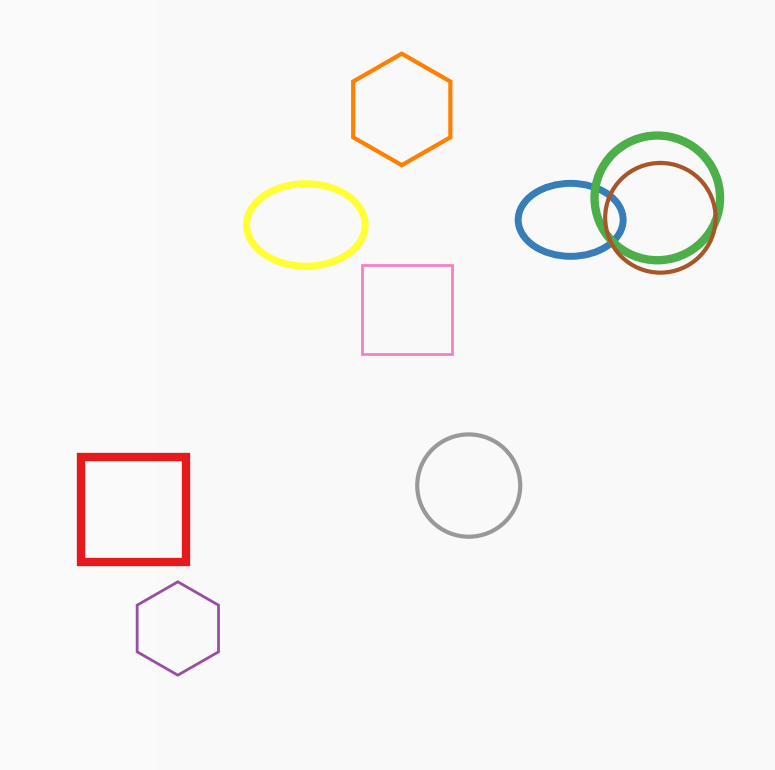[{"shape": "square", "thickness": 3, "radius": 0.34, "center": [0.172, 0.339]}, {"shape": "oval", "thickness": 2.5, "radius": 0.34, "center": [0.736, 0.714]}, {"shape": "circle", "thickness": 3, "radius": 0.4, "center": [0.848, 0.743]}, {"shape": "hexagon", "thickness": 1, "radius": 0.3, "center": [0.229, 0.184]}, {"shape": "hexagon", "thickness": 1.5, "radius": 0.36, "center": [0.518, 0.858]}, {"shape": "oval", "thickness": 2.5, "radius": 0.38, "center": [0.395, 0.708]}, {"shape": "circle", "thickness": 1.5, "radius": 0.36, "center": [0.852, 0.717]}, {"shape": "square", "thickness": 1, "radius": 0.29, "center": [0.525, 0.598]}, {"shape": "circle", "thickness": 1.5, "radius": 0.33, "center": [0.605, 0.369]}]